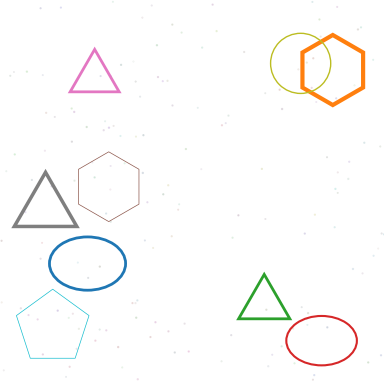[{"shape": "oval", "thickness": 2, "radius": 0.49, "center": [0.227, 0.315]}, {"shape": "hexagon", "thickness": 3, "radius": 0.45, "center": [0.864, 0.818]}, {"shape": "triangle", "thickness": 2, "radius": 0.38, "center": [0.686, 0.21]}, {"shape": "oval", "thickness": 1.5, "radius": 0.46, "center": [0.835, 0.115]}, {"shape": "hexagon", "thickness": 0.5, "radius": 0.45, "center": [0.282, 0.515]}, {"shape": "triangle", "thickness": 2, "radius": 0.37, "center": [0.246, 0.798]}, {"shape": "triangle", "thickness": 2.5, "radius": 0.47, "center": [0.118, 0.459]}, {"shape": "circle", "thickness": 1, "radius": 0.39, "center": [0.781, 0.835]}, {"shape": "pentagon", "thickness": 0.5, "radius": 0.5, "center": [0.137, 0.15]}]